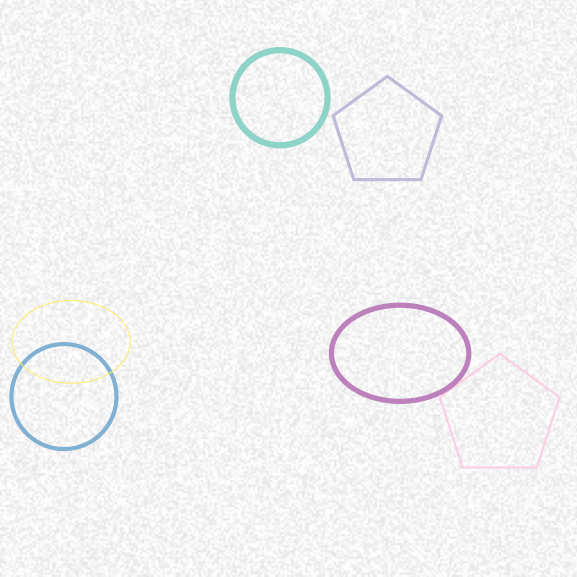[{"shape": "circle", "thickness": 3, "radius": 0.41, "center": [0.485, 0.83]}, {"shape": "pentagon", "thickness": 1.5, "radius": 0.49, "center": [0.671, 0.768]}, {"shape": "circle", "thickness": 2, "radius": 0.45, "center": [0.111, 0.312]}, {"shape": "pentagon", "thickness": 1, "radius": 0.55, "center": [0.865, 0.278]}, {"shape": "oval", "thickness": 2.5, "radius": 0.59, "center": [0.693, 0.387]}, {"shape": "oval", "thickness": 0.5, "radius": 0.51, "center": [0.123, 0.407]}]